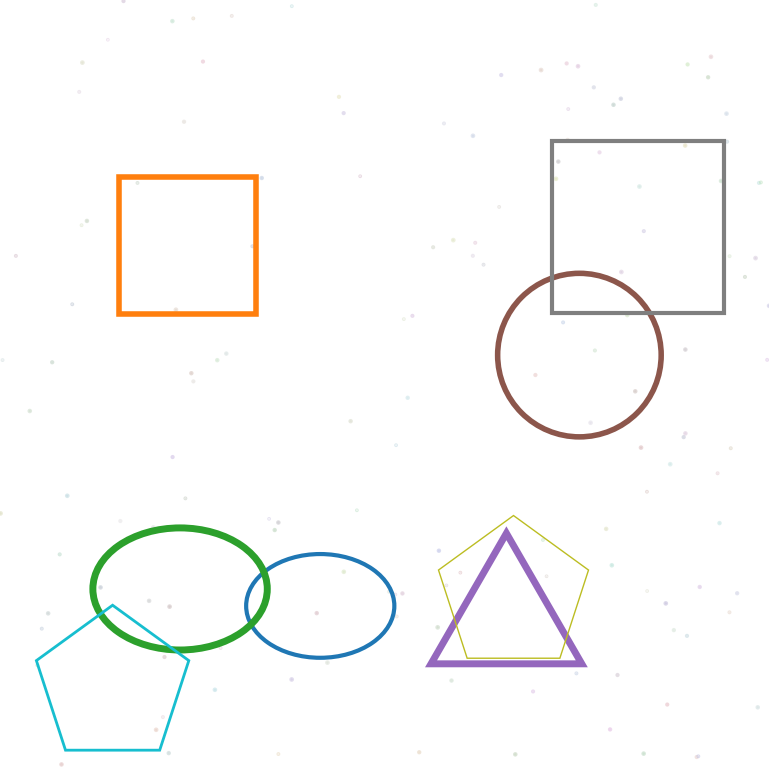[{"shape": "oval", "thickness": 1.5, "radius": 0.48, "center": [0.416, 0.213]}, {"shape": "square", "thickness": 2, "radius": 0.44, "center": [0.244, 0.681]}, {"shape": "oval", "thickness": 2.5, "radius": 0.57, "center": [0.234, 0.235]}, {"shape": "triangle", "thickness": 2.5, "radius": 0.57, "center": [0.658, 0.194]}, {"shape": "circle", "thickness": 2, "radius": 0.53, "center": [0.752, 0.539]}, {"shape": "square", "thickness": 1.5, "radius": 0.56, "center": [0.829, 0.706]}, {"shape": "pentagon", "thickness": 0.5, "radius": 0.51, "center": [0.667, 0.228]}, {"shape": "pentagon", "thickness": 1, "radius": 0.52, "center": [0.146, 0.11]}]